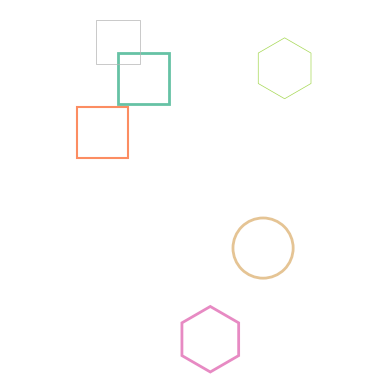[{"shape": "square", "thickness": 2, "radius": 0.34, "center": [0.373, 0.796]}, {"shape": "square", "thickness": 1.5, "radius": 0.33, "center": [0.267, 0.655]}, {"shape": "hexagon", "thickness": 2, "radius": 0.43, "center": [0.546, 0.119]}, {"shape": "hexagon", "thickness": 0.5, "radius": 0.4, "center": [0.739, 0.823]}, {"shape": "circle", "thickness": 2, "radius": 0.39, "center": [0.683, 0.356]}, {"shape": "square", "thickness": 0.5, "radius": 0.29, "center": [0.306, 0.89]}]